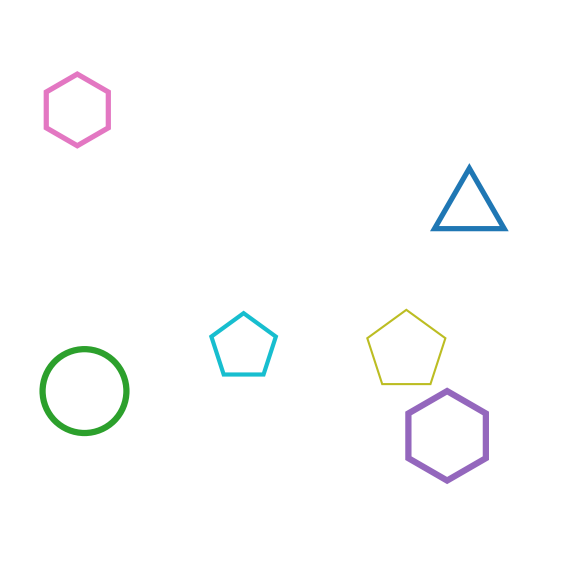[{"shape": "triangle", "thickness": 2.5, "radius": 0.35, "center": [0.813, 0.638]}, {"shape": "circle", "thickness": 3, "radius": 0.36, "center": [0.146, 0.322]}, {"shape": "hexagon", "thickness": 3, "radius": 0.39, "center": [0.774, 0.244]}, {"shape": "hexagon", "thickness": 2.5, "radius": 0.31, "center": [0.134, 0.809]}, {"shape": "pentagon", "thickness": 1, "radius": 0.36, "center": [0.704, 0.392]}, {"shape": "pentagon", "thickness": 2, "radius": 0.29, "center": [0.422, 0.398]}]